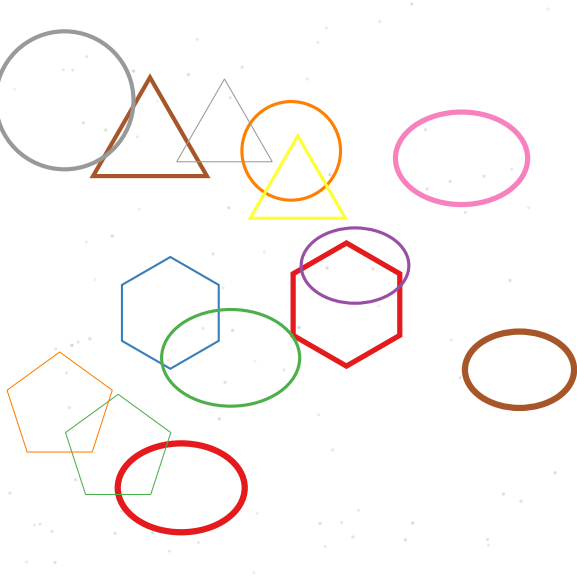[{"shape": "hexagon", "thickness": 2.5, "radius": 0.53, "center": [0.6, 0.472]}, {"shape": "oval", "thickness": 3, "radius": 0.55, "center": [0.314, 0.154]}, {"shape": "hexagon", "thickness": 1, "radius": 0.48, "center": [0.295, 0.457]}, {"shape": "pentagon", "thickness": 0.5, "radius": 0.48, "center": [0.205, 0.22]}, {"shape": "oval", "thickness": 1.5, "radius": 0.6, "center": [0.399, 0.38]}, {"shape": "oval", "thickness": 1.5, "radius": 0.47, "center": [0.615, 0.539]}, {"shape": "pentagon", "thickness": 0.5, "radius": 0.48, "center": [0.103, 0.294]}, {"shape": "circle", "thickness": 1.5, "radius": 0.43, "center": [0.504, 0.738]}, {"shape": "triangle", "thickness": 1.5, "radius": 0.48, "center": [0.516, 0.669]}, {"shape": "triangle", "thickness": 2, "radius": 0.57, "center": [0.26, 0.751]}, {"shape": "oval", "thickness": 3, "radius": 0.47, "center": [0.9, 0.359]}, {"shape": "oval", "thickness": 2.5, "radius": 0.57, "center": [0.799, 0.725]}, {"shape": "circle", "thickness": 2, "radius": 0.6, "center": [0.112, 0.825]}, {"shape": "triangle", "thickness": 0.5, "radius": 0.48, "center": [0.389, 0.767]}]